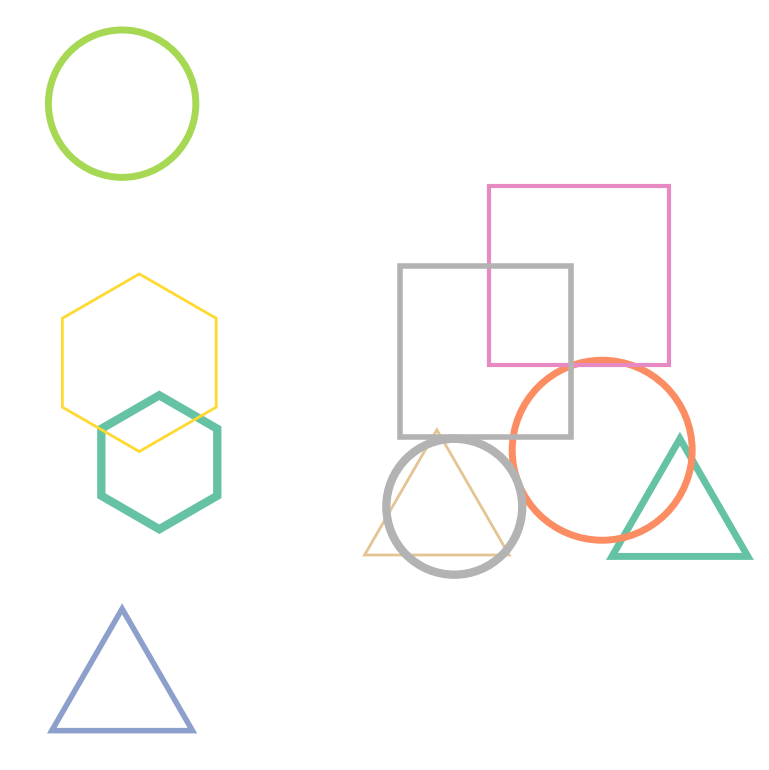[{"shape": "hexagon", "thickness": 3, "radius": 0.43, "center": [0.207, 0.4]}, {"shape": "triangle", "thickness": 2.5, "radius": 0.51, "center": [0.883, 0.328]}, {"shape": "circle", "thickness": 2.5, "radius": 0.58, "center": [0.782, 0.415]}, {"shape": "triangle", "thickness": 2, "radius": 0.53, "center": [0.159, 0.104]}, {"shape": "square", "thickness": 1.5, "radius": 0.58, "center": [0.752, 0.642]}, {"shape": "circle", "thickness": 2.5, "radius": 0.48, "center": [0.159, 0.865]}, {"shape": "hexagon", "thickness": 1, "radius": 0.58, "center": [0.181, 0.529]}, {"shape": "triangle", "thickness": 1, "radius": 0.54, "center": [0.567, 0.333]}, {"shape": "square", "thickness": 2, "radius": 0.55, "center": [0.63, 0.544]}, {"shape": "circle", "thickness": 3, "radius": 0.44, "center": [0.59, 0.342]}]